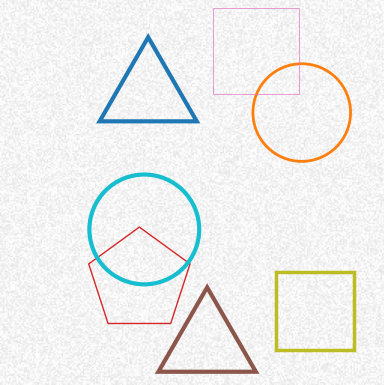[{"shape": "triangle", "thickness": 3, "radius": 0.73, "center": [0.385, 0.758]}, {"shape": "circle", "thickness": 2, "radius": 0.63, "center": [0.784, 0.708]}, {"shape": "pentagon", "thickness": 1, "radius": 0.69, "center": [0.362, 0.272]}, {"shape": "triangle", "thickness": 3, "radius": 0.73, "center": [0.538, 0.107]}, {"shape": "square", "thickness": 0.5, "radius": 0.56, "center": [0.666, 0.868]}, {"shape": "square", "thickness": 2.5, "radius": 0.51, "center": [0.818, 0.192]}, {"shape": "circle", "thickness": 3, "radius": 0.71, "center": [0.375, 0.404]}]